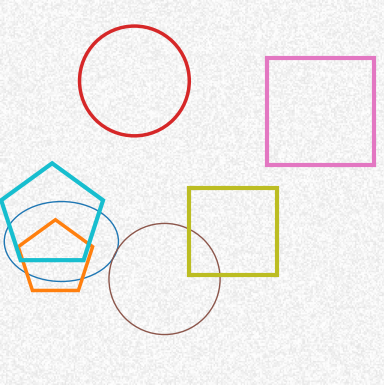[{"shape": "oval", "thickness": 1, "radius": 0.74, "center": [0.159, 0.373]}, {"shape": "pentagon", "thickness": 2.5, "radius": 0.51, "center": [0.144, 0.328]}, {"shape": "circle", "thickness": 2.5, "radius": 0.71, "center": [0.349, 0.79]}, {"shape": "circle", "thickness": 1, "radius": 0.72, "center": [0.427, 0.275]}, {"shape": "square", "thickness": 3, "radius": 0.7, "center": [0.832, 0.71]}, {"shape": "square", "thickness": 3, "radius": 0.57, "center": [0.605, 0.399]}, {"shape": "pentagon", "thickness": 3, "radius": 0.7, "center": [0.135, 0.437]}]